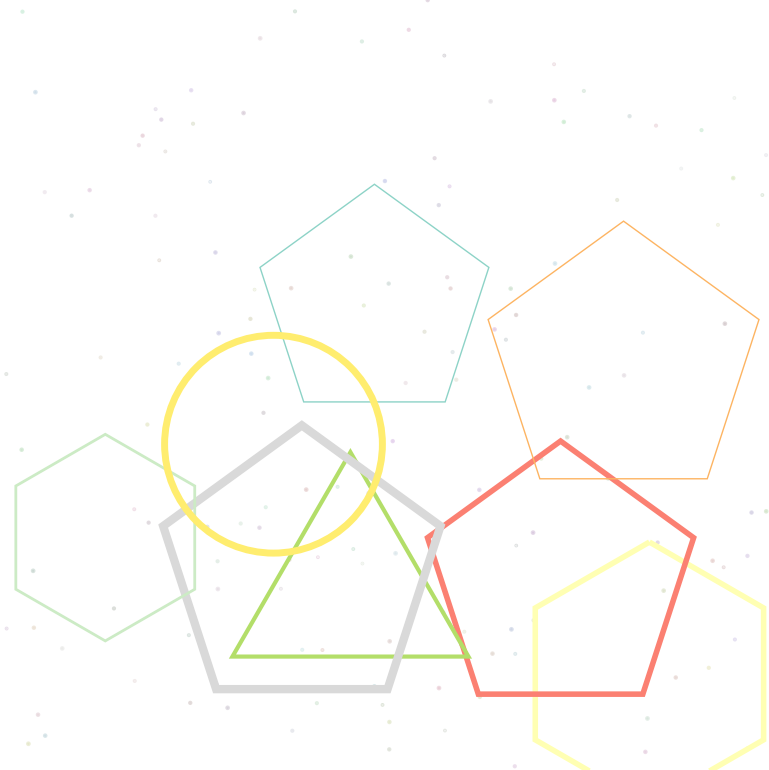[{"shape": "pentagon", "thickness": 0.5, "radius": 0.78, "center": [0.486, 0.604]}, {"shape": "hexagon", "thickness": 2, "radius": 0.86, "center": [0.843, 0.125]}, {"shape": "pentagon", "thickness": 2, "radius": 0.91, "center": [0.728, 0.245]}, {"shape": "pentagon", "thickness": 0.5, "radius": 0.92, "center": [0.81, 0.528]}, {"shape": "triangle", "thickness": 1.5, "radius": 0.88, "center": [0.455, 0.236]}, {"shape": "pentagon", "thickness": 3, "radius": 0.95, "center": [0.392, 0.258]}, {"shape": "hexagon", "thickness": 1, "radius": 0.67, "center": [0.137, 0.302]}, {"shape": "circle", "thickness": 2.5, "radius": 0.71, "center": [0.355, 0.423]}]